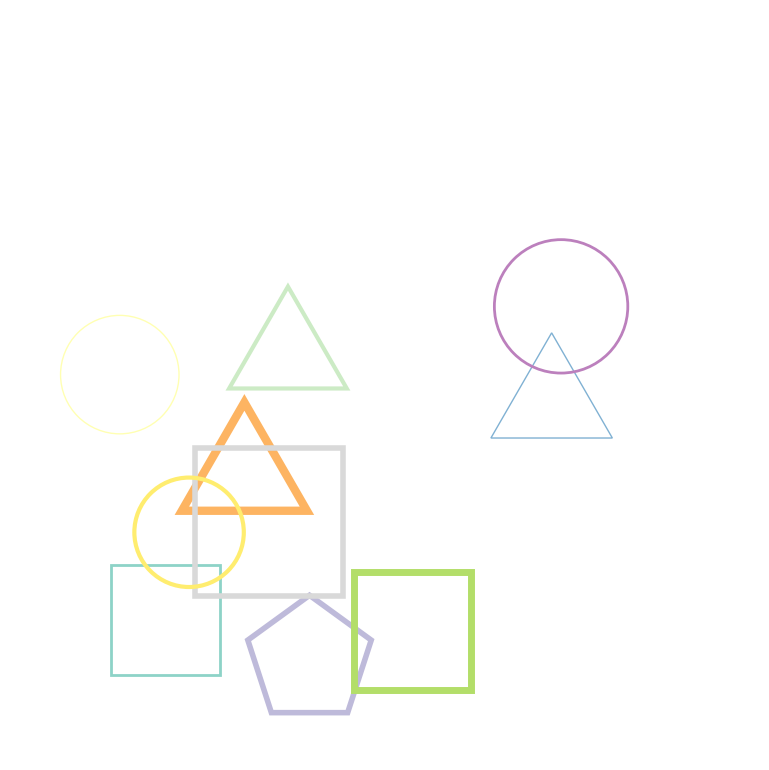[{"shape": "square", "thickness": 1, "radius": 0.36, "center": [0.215, 0.195]}, {"shape": "circle", "thickness": 0.5, "radius": 0.38, "center": [0.156, 0.513]}, {"shape": "pentagon", "thickness": 2, "radius": 0.42, "center": [0.402, 0.143]}, {"shape": "triangle", "thickness": 0.5, "radius": 0.46, "center": [0.716, 0.477]}, {"shape": "triangle", "thickness": 3, "radius": 0.47, "center": [0.317, 0.384]}, {"shape": "square", "thickness": 2.5, "radius": 0.38, "center": [0.536, 0.181]}, {"shape": "square", "thickness": 2, "radius": 0.48, "center": [0.349, 0.322]}, {"shape": "circle", "thickness": 1, "radius": 0.43, "center": [0.729, 0.602]}, {"shape": "triangle", "thickness": 1.5, "radius": 0.44, "center": [0.374, 0.54]}, {"shape": "circle", "thickness": 1.5, "radius": 0.36, "center": [0.246, 0.309]}]